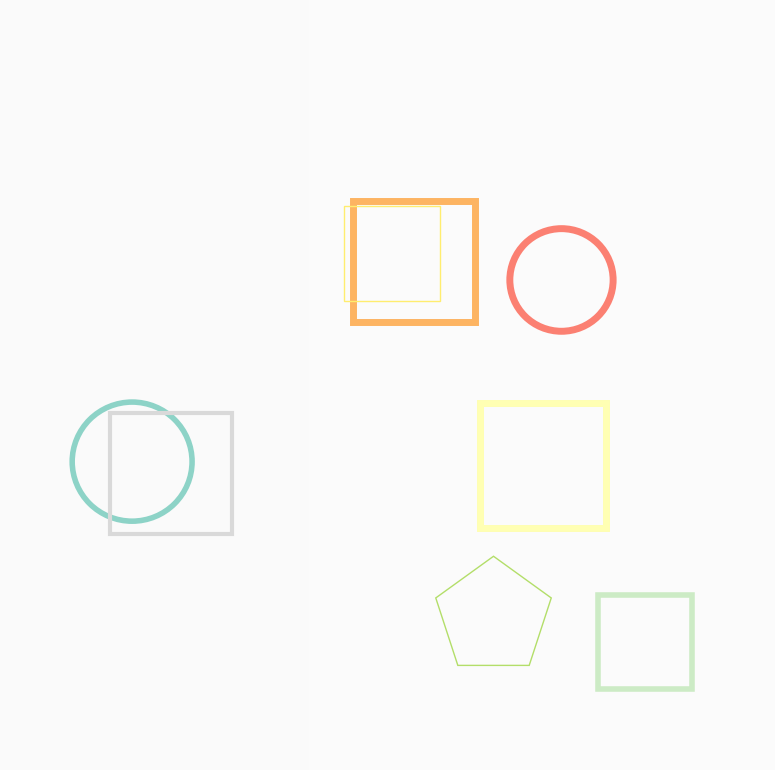[{"shape": "circle", "thickness": 2, "radius": 0.39, "center": [0.17, 0.4]}, {"shape": "square", "thickness": 2.5, "radius": 0.41, "center": [0.701, 0.396]}, {"shape": "circle", "thickness": 2.5, "radius": 0.33, "center": [0.724, 0.636]}, {"shape": "square", "thickness": 2.5, "radius": 0.39, "center": [0.534, 0.661]}, {"shape": "pentagon", "thickness": 0.5, "radius": 0.39, "center": [0.637, 0.199]}, {"shape": "square", "thickness": 1.5, "radius": 0.39, "center": [0.221, 0.385]}, {"shape": "square", "thickness": 2, "radius": 0.3, "center": [0.832, 0.166]}, {"shape": "square", "thickness": 0.5, "radius": 0.31, "center": [0.505, 0.671]}]